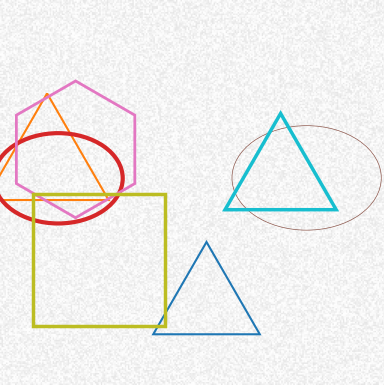[{"shape": "triangle", "thickness": 1.5, "radius": 0.8, "center": [0.536, 0.212]}, {"shape": "triangle", "thickness": 1.5, "radius": 0.92, "center": [0.122, 0.573]}, {"shape": "oval", "thickness": 3, "radius": 0.84, "center": [0.151, 0.537]}, {"shape": "oval", "thickness": 0.5, "radius": 0.97, "center": [0.796, 0.538]}, {"shape": "hexagon", "thickness": 2, "radius": 0.89, "center": [0.196, 0.612]}, {"shape": "square", "thickness": 2.5, "radius": 0.86, "center": [0.257, 0.325]}, {"shape": "triangle", "thickness": 2.5, "radius": 0.83, "center": [0.729, 0.539]}]